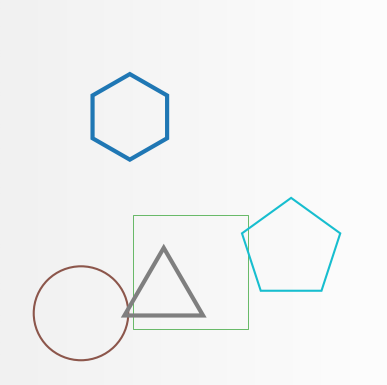[{"shape": "hexagon", "thickness": 3, "radius": 0.56, "center": [0.335, 0.696]}, {"shape": "square", "thickness": 0.5, "radius": 0.74, "center": [0.492, 0.293]}, {"shape": "circle", "thickness": 1.5, "radius": 0.61, "center": [0.209, 0.186]}, {"shape": "triangle", "thickness": 3, "radius": 0.59, "center": [0.423, 0.239]}, {"shape": "pentagon", "thickness": 1.5, "radius": 0.67, "center": [0.751, 0.353]}]